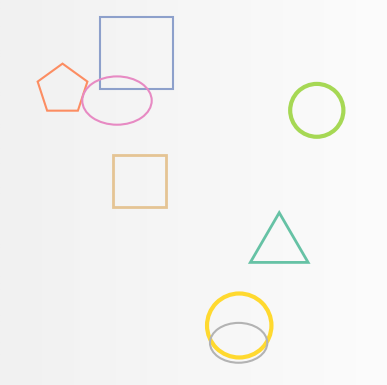[{"shape": "triangle", "thickness": 2, "radius": 0.43, "center": [0.721, 0.361]}, {"shape": "pentagon", "thickness": 1.5, "radius": 0.34, "center": [0.161, 0.767]}, {"shape": "square", "thickness": 1.5, "radius": 0.47, "center": [0.353, 0.862]}, {"shape": "oval", "thickness": 1.5, "radius": 0.45, "center": [0.302, 0.739]}, {"shape": "circle", "thickness": 3, "radius": 0.34, "center": [0.818, 0.713]}, {"shape": "circle", "thickness": 3, "radius": 0.42, "center": [0.617, 0.155]}, {"shape": "square", "thickness": 2, "radius": 0.34, "center": [0.36, 0.529]}, {"shape": "oval", "thickness": 1.5, "radius": 0.37, "center": [0.616, 0.11]}]